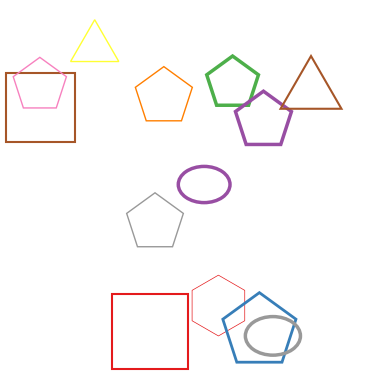[{"shape": "square", "thickness": 1.5, "radius": 0.49, "center": [0.389, 0.139]}, {"shape": "hexagon", "thickness": 0.5, "radius": 0.39, "center": [0.567, 0.206]}, {"shape": "pentagon", "thickness": 2, "radius": 0.5, "center": [0.674, 0.14]}, {"shape": "pentagon", "thickness": 2.5, "radius": 0.35, "center": [0.604, 0.784]}, {"shape": "oval", "thickness": 2.5, "radius": 0.34, "center": [0.53, 0.521]}, {"shape": "pentagon", "thickness": 2.5, "radius": 0.38, "center": [0.684, 0.687]}, {"shape": "pentagon", "thickness": 1, "radius": 0.39, "center": [0.426, 0.749]}, {"shape": "triangle", "thickness": 1, "radius": 0.36, "center": [0.246, 0.876]}, {"shape": "triangle", "thickness": 1.5, "radius": 0.46, "center": [0.808, 0.763]}, {"shape": "square", "thickness": 1.5, "radius": 0.45, "center": [0.105, 0.721]}, {"shape": "pentagon", "thickness": 1, "radius": 0.36, "center": [0.103, 0.778]}, {"shape": "pentagon", "thickness": 1, "radius": 0.39, "center": [0.403, 0.422]}, {"shape": "oval", "thickness": 2.5, "radius": 0.36, "center": [0.709, 0.128]}]